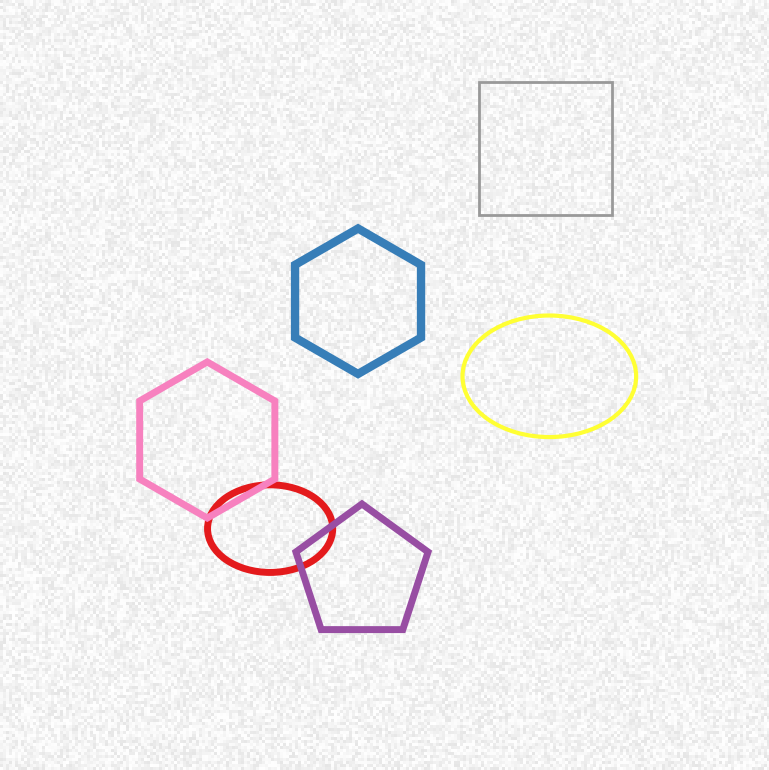[{"shape": "oval", "thickness": 2.5, "radius": 0.41, "center": [0.351, 0.313]}, {"shape": "hexagon", "thickness": 3, "radius": 0.47, "center": [0.465, 0.609]}, {"shape": "pentagon", "thickness": 2.5, "radius": 0.45, "center": [0.47, 0.255]}, {"shape": "oval", "thickness": 1.5, "radius": 0.56, "center": [0.713, 0.511]}, {"shape": "hexagon", "thickness": 2.5, "radius": 0.51, "center": [0.269, 0.429]}, {"shape": "square", "thickness": 1, "radius": 0.43, "center": [0.709, 0.808]}]